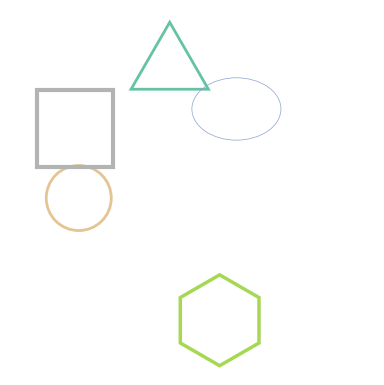[{"shape": "triangle", "thickness": 2, "radius": 0.58, "center": [0.441, 0.826]}, {"shape": "oval", "thickness": 0.5, "radius": 0.58, "center": [0.614, 0.717]}, {"shape": "hexagon", "thickness": 2.5, "radius": 0.59, "center": [0.57, 0.168]}, {"shape": "circle", "thickness": 2, "radius": 0.42, "center": [0.205, 0.486]}, {"shape": "square", "thickness": 3, "radius": 0.49, "center": [0.194, 0.666]}]